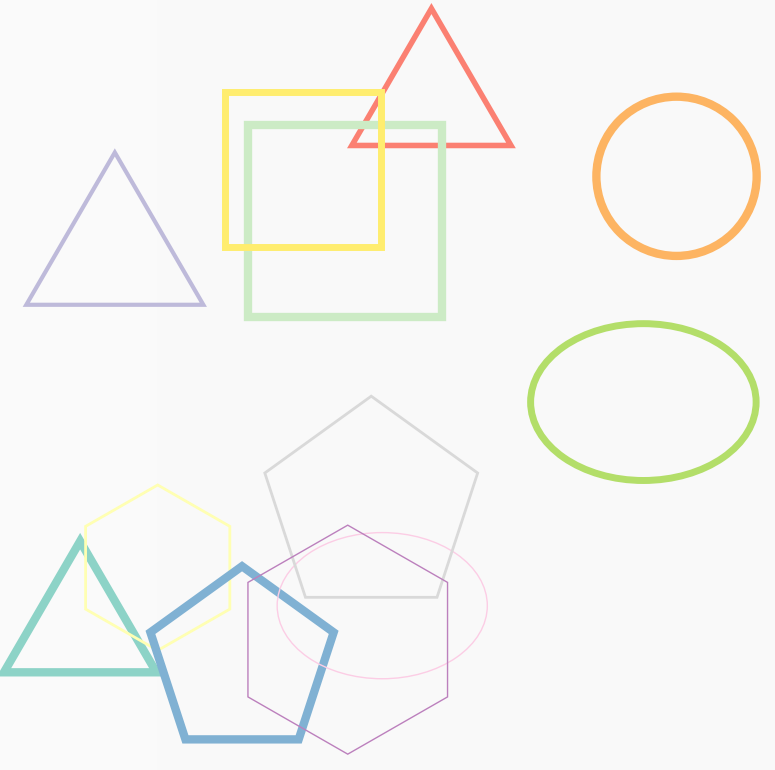[{"shape": "triangle", "thickness": 3, "radius": 0.57, "center": [0.103, 0.184]}, {"shape": "hexagon", "thickness": 1, "radius": 0.54, "center": [0.203, 0.263]}, {"shape": "triangle", "thickness": 1.5, "radius": 0.66, "center": [0.148, 0.67]}, {"shape": "triangle", "thickness": 2, "radius": 0.59, "center": [0.557, 0.87]}, {"shape": "pentagon", "thickness": 3, "radius": 0.62, "center": [0.312, 0.14]}, {"shape": "circle", "thickness": 3, "radius": 0.52, "center": [0.873, 0.771]}, {"shape": "oval", "thickness": 2.5, "radius": 0.73, "center": [0.83, 0.478]}, {"shape": "oval", "thickness": 0.5, "radius": 0.68, "center": [0.493, 0.213]}, {"shape": "pentagon", "thickness": 1, "radius": 0.72, "center": [0.479, 0.341]}, {"shape": "hexagon", "thickness": 0.5, "radius": 0.74, "center": [0.449, 0.169]}, {"shape": "square", "thickness": 3, "radius": 0.62, "center": [0.445, 0.713]}, {"shape": "square", "thickness": 2.5, "radius": 0.51, "center": [0.391, 0.78]}]